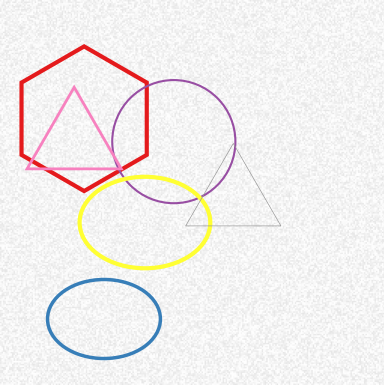[{"shape": "hexagon", "thickness": 3, "radius": 0.94, "center": [0.219, 0.692]}, {"shape": "oval", "thickness": 2.5, "radius": 0.73, "center": [0.27, 0.171]}, {"shape": "circle", "thickness": 1.5, "radius": 0.8, "center": [0.451, 0.632]}, {"shape": "oval", "thickness": 3, "radius": 0.85, "center": [0.376, 0.422]}, {"shape": "triangle", "thickness": 2, "radius": 0.71, "center": [0.193, 0.632]}, {"shape": "triangle", "thickness": 0.5, "radius": 0.71, "center": [0.606, 0.485]}]